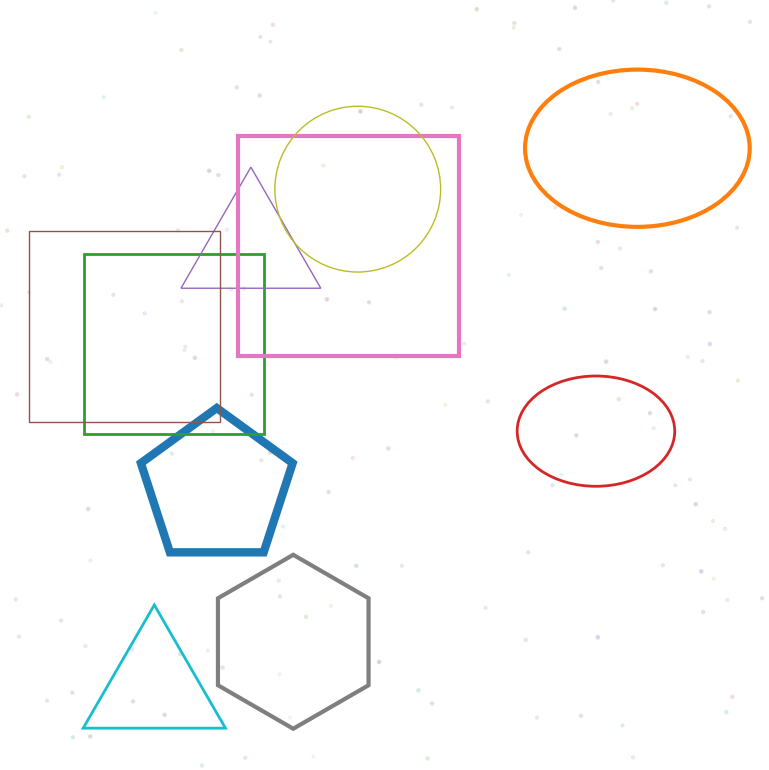[{"shape": "pentagon", "thickness": 3, "radius": 0.52, "center": [0.282, 0.367]}, {"shape": "oval", "thickness": 1.5, "radius": 0.73, "center": [0.828, 0.807]}, {"shape": "square", "thickness": 1, "radius": 0.58, "center": [0.226, 0.553]}, {"shape": "oval", "thickness": 1, "radius": 0.51, "center": [0.774, 0.44]}, {"shape": "triangle", "thickness": 0.5, "radius": 0.52, "center": [0.326, 0.678]}, {"shape": "square", "thickness": 0.5, "radius": 0.62, "center": [0.162, 0.576]}, {"shape": "square", "thickness": 1.5, "radius": 0.72, "center": [0.453, 0.681]}, {"shape": "hexagon", "thickness": 1.5, "radius": 0.56, "center": [0.381, 0.167]}, {"shape": "circle", "thickness": 0.5, "radius": 0.54, "center": [0.465, 0.754]}, {"shape": "triangle", "thickness": 1, "radius": 0.53, "center": [0.2, 0.108]}]